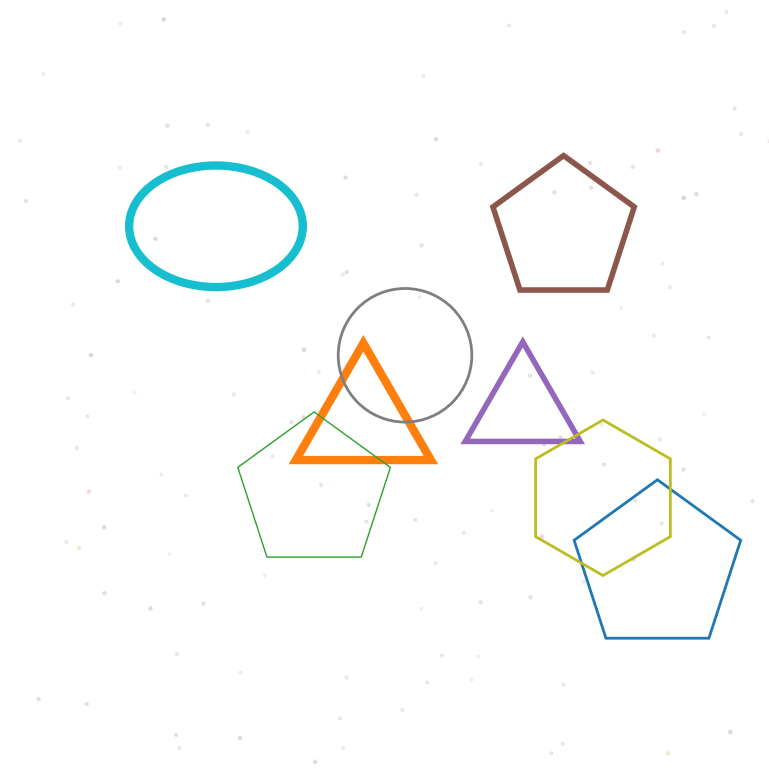[{"shape": "pentagon", "thickness": 1, "radius": 0.57, "center": [0.854, 0.263]}, {"shape": "triangle", "thickness": 3, "radius": 0.51, "center": [0.472, 0.453]}, {"shape": "pentagon", "thickness": 0.5, "radius": 0.52, "center": [0.408, 0.361]}, {"shape": "triangle", "thickness": 2, "radius": 0.43, "center": [0.679, 0.47]}, {"shape": "pentagon", "thickness": 2, "radius": 0.48, "center": [0.732, 0.701]}, {"shape": "circle", "thickness": 1, "radius": 0.43, "center": [0.526, 0.539]}, {"shape": "hexagon", "thickness": 1, "radius": 0.5, "center": [0.783, 0.354]}, {"shape": "oval", "thickness": 3, "radius": 0.56, "center": [0.28, 0.706]}]